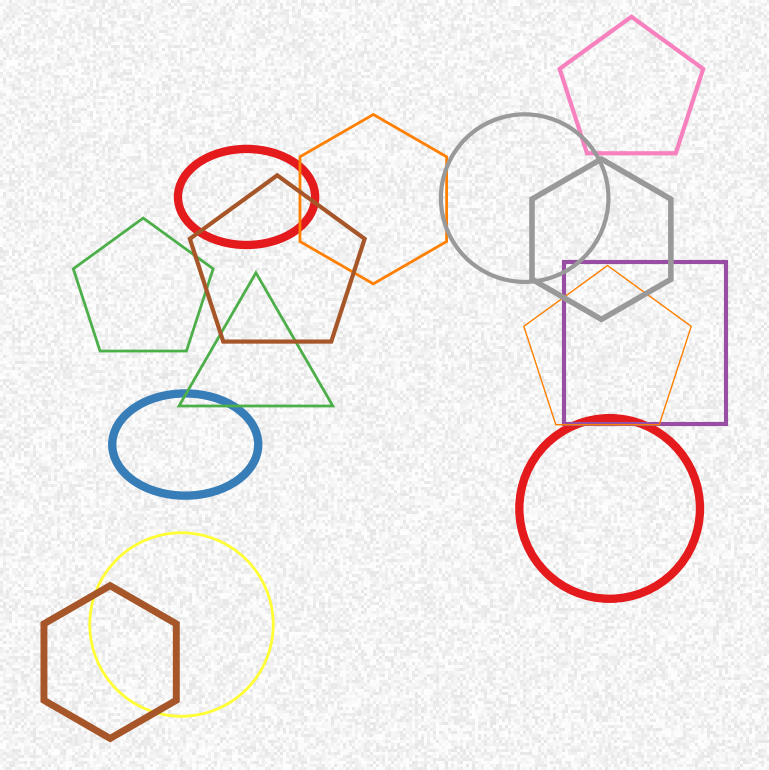[{"shape": "circle", "thickness": 3, "radius": 0.59, "center": [0.792, 0.34]}, {"shape": "oval", "thickness": 3, "radius": 0.45, "center": [0.32, 0.744]}, {"shape": "oval", "thickness": 3, "radius": 0.47, "center": [0.241, 0.423]}, {"shape": "triangle", "thickness": 1, "radius": 0.58, "center": [0.332, 0.53]}, {"shape": "pentagon", "thickness": 1, "radius": 0.48, "center": [0.186, 0.621]}, {"shape": "square", "thickness": 1.5, "radius": 0.53, "center": [0.838, 0.555]}, {"shape": "pentagon", "thickness": 0.5, "radius": 0.57, "center": [0.789, 0.541]}, {"shape": "hexagon", "thickness": 1, "radius": 0.55, "center": [0.485, 0.741]}, {"shape": "circle", "thickness": 1, "radius": 0.6, "center": [0.236, 0.189]}, {"shape": "hexagon", "thickness": 2.5, "radius": 0.5, "center": [0.143, 0.14]}, {"shape": "pentagon", "thickness": 1.5, "radius": 0.6, "center": [0.36, 0.653]}, {"shape": "pentagon", "thickness": 1.5, "radius": 0.49, "center": [0.82, 0.88]}, {"shape": "hexagon", "thickness": 2, "radius": 0.52, "center": [0.781, 0.689]}, {"shape": "circle", "thickness": 1.5, "radius": 0.54, "center": [0.681, 0.743]}]